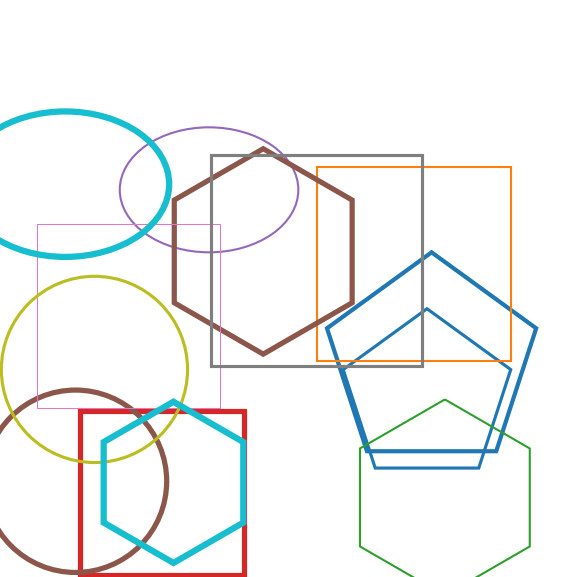[{"shape": "pentagon", "thickness": 1.5, "radius": 0.76, "center": [0.739, 0.312]}, {"shape": "pentagon", "thickness": 2, "radius": 0.95, "center": [0.747, 0.372]}, {"shape": "square", "thickness": 1, "radius": 0.84, "center": [0.717, 0.542]}, {"shape": "hexagon", "thickness": 1, "radius": 0.85, "center": [0.77, 0.138]}, {"shape": "square", "thickness": 2.5, "radius": 0.71, "center": [0.28, 0.146]}, {"shape": "oval", "thickness": 1, "radius": 0.77, "center": [0.362, 0.67]}, {"shape": "circle", "thickness": 2.5, "radius": 0.79, "center": [0.131, 0.166]}, {"shape": "hexagon", "thickness": 2.5, "radius": 0.89, "center": [0.456, 0.564]}, {"shape": "square", "thickness": 0.5, "radius": 0.79, "center": [0.223, 0.452]}, {"shape": "square", "thickness": 1.5, "radius": 0.91, "center": [0.548, 0.547]}, {"shape": "circle", "thickness": 1.5, "radius": 0.81, "center": [0.164, 0.359]}, {"shape": "oval", "thickness": 3, "radius": 0.9, "center": [0.113, 0.68]}, {"shape": "hexagon", "thickness": 3, "radius": 0.7, "center": [0.3, 0.164]}]